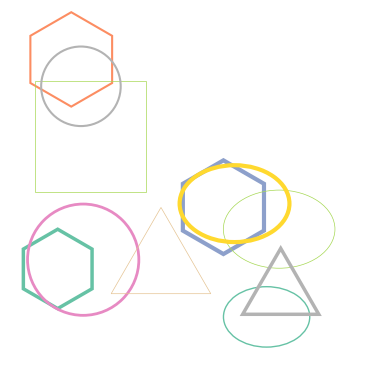[{"shape": "hexagon", "thickness": 2.5, "radius": 0.52, "center": [0.15, 0.302]}, {"shape": "oval", "thickness": 1, "radius": 0.56, "center": [0.692, 0.177]}, {"shape": "hexagon", "thickness": 1.5, "radius": 0.61, "center": [0.185, 0.846]}, {"shape": "hexagon", "thickness": 3, "radius": 0.61, "center": [0.58, 0.462]}, {"shape": "circle", "thickness": 2, "radius": 0.72, "center": [0.216, 0.325]}, {"shape": "square", "thickness": 0.5, "radius": 0.72, "center": [0.234, 0.646]}, {"shape": "oval", "thickness": 0.5, "radius": 0.72, "center": [0.725, 0.405]}, {"shape": "oval", "thickness": 3, "radius": 0.71, "center": [0.609, 0.471]}, {"shape": "triangle", "thickness": 0.5, "radius": 0.75, "center": [0.418, 0.312]}, {"shape": "triangle", "thickness": 2.5, "radius": 0.57, "center": [0.729, 0.241]}, {"shape": "circle", "thickness": 1.5, "radius": 0.52, "center": [0.21, 0.776]}]